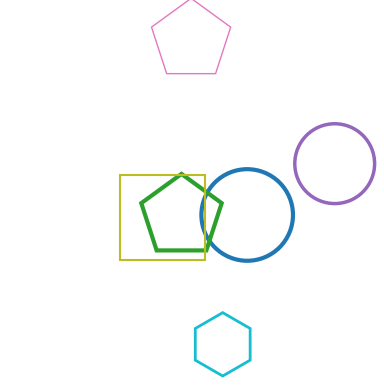[{"shape": "circle", "thickness": 3, "radius": 0.59, "center": [0.642, 0.442]}, {"shape": "pentagon", "thickness": 3, "radius": 0.55, "center": [0.471, 0.438]}, {"shape": "circle", "thickness": 2.5, "radius": 0.52, "center": [0.869, 0.575]}, {"shape": "pentagon", "thickness": 1, "radius": 0.54, "center": [0.496, 0.896]}, {"shape": "square", "thickness": 1.5, "radius": 0.55, "center": [0.421, 0.435]}, {"shape": "hexagon", "thickness": 2, "radius": 0.41, "center": [0.578, 0.106]}]